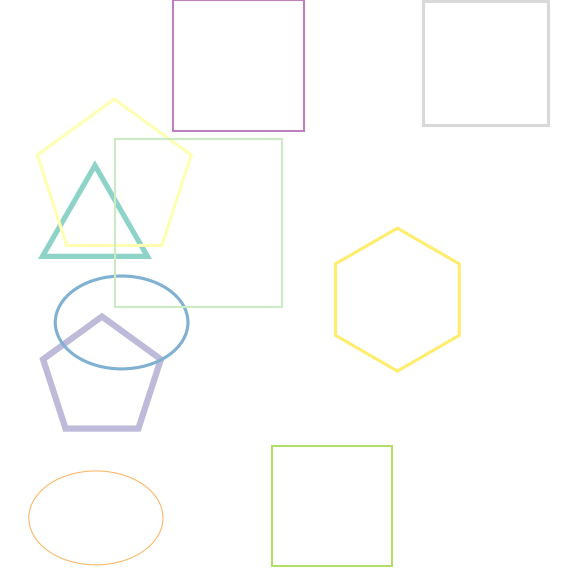[{"shape": "triangle", "thickness": 2.5, "radius": 0.52, "center": [0.164, 0.608]}, {"shape": "pentagon", "thickness": 1.5, "radius": 0.7, "center": [0.198, 0.687]}, {"shape": "pentagon", "thickness": 3, "radius": 0.54, "center": [0.177, 0.344]}, {"shape": "oval", "thickness": 1.5, "radius": 0.57, "center": [0.211, 0.441]}, {"shape": "oval", "thickness": 0.5, "radius": 0.58, "center": [0.166, 0.102]}, {"shape": "square", "thickness": 1, "radius": 0.52, "center": [0.575, 0.123]}, {"shape": "square", "thickness": 1.5, "radius": 0.54, "center": [0.841, 0.89]}, {"shape": "square", "thickness": 1, "radius": 0.57, "center": [0.413, 0.886]}, {"shape": "square", "thickness": 1, "radius": 0.72, "center": [0.344, 0.613]}, {"shape": "hexagon", "thickness": 1.5, "radius": 0.62, "center": [0.688, 0.48]}]